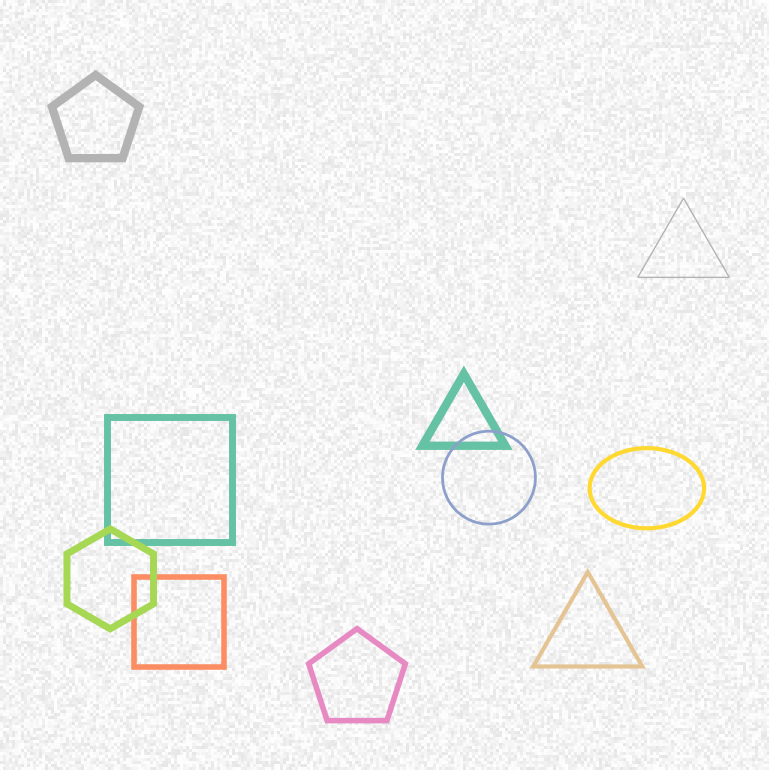[{"shape": "square", "thickness": 2.5, "radius": 0.41, "center": [0.22, 0.377]}, {"shape": "triangle", "thickness": 3, "radius": 0.31, "center": [0.602, 0.452]}, {"shape": "square", "thickness": 2, "radius": 0.29, "center": [0.232, 0.192]}, {"shape": "circle", "thickness": 1, "radius": 0.3, "center": [0.635, 0.38]}, {"shape": "pentagon", "thickness": 2, "radius": 0.33, "center": [0.464, 0.118]}, {"shape": "hexagon", "thickness": 2.5, "radius": 0.32, "center": [0.143, 0.248]}, {"shape": "oval", "thickness": 1.5, "radius": 0.37, "center": [0.84, 0.366]}, {"shape": "triangle", "thickness": 1.5, "radius": 0.41, "center": [0.763, 0.175]}, {"shape": "triangle", "thickness": 0.5, "radius": 0.34, "center": [0.888, 0.674]}, {"shape": "pentagon", "thickness": 3, "radius": 0.3, "center": [0.124, 0.843]}]